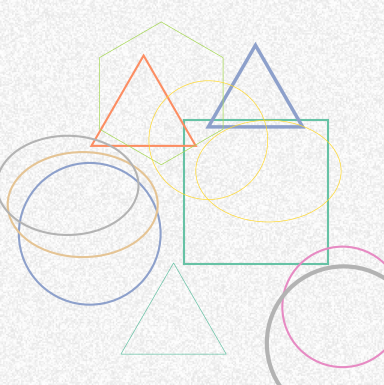[{"shape": "triangle", "thickness": 0.5, "radius": 0.79, "center": [0.451, 0.159]}, {"shape": "square", "thickness": 1.5, "radius": 0.93, "center": [0.664, 0.502]}, {"shape": "triangle", "thickness": 1.5, "radius": 0.78, "center": [0.373, 0.699]}, {"shape": "circle", "thickness": 1.5, "radius": 0.92, "center": [0.233, 0.393]}, {"shape": "triangle", "thickness": 2.5, "radius": 0.71, "center": [0.664, 0.741]}, {"shape": "circle", "thickness": 1.5, "radius": 0.78, "center": [0.89, 0.203]}, {"shape": "hexagon", "thickness": 0.5, "radius": 0.93, "center": [0.419, 0.758]}, {"shape": "circle", "thickness": 0.5, "radius": 0.77, "center": [0.541, 0.636]}, {"shape": "oval", "thickness": 0.5, "radius": 0.94, "center": [0.697, 0.556]}, {"shape": "oval", "thickness": 1.5, "radius": 0.97, "center": [0.215, 0.469]}, {"shape": "circle", "thickness": 3, "radius": 1.0, "center": [0.892, 0.109]}, {"shape": "oval", "thickness": 1.5, "radius": 0.92, "center": [0.176, 0.519]}]